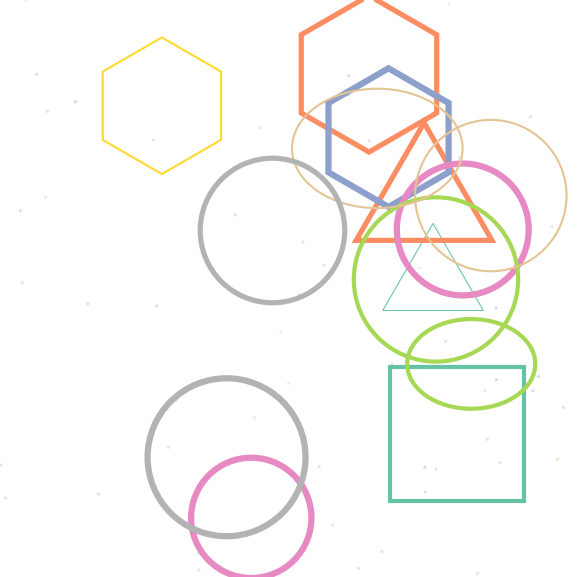[{"shape": "triangle", "thickness": 0.5, "radius": 0.5, "center": [0.75, 0.512]}, {"shape": "square", "thickness": 2, "radius": 0.58, "center": [0.792, 0.248]}, {"shape": "triangle", "thickness": 2.5, "radius": 0.68, "center": [0.734, 0.651]}, {"shape": "hexagon", "thickness": 2.5, "radius": 0.68, "center": [0.639, 0.871]}, {"shape": "hexagon", "thickness": 3, "radius": 0.6, "center": [0.673, 0.761]}, {"shape": "circle", "thickness": 3, "radius": 0.57, "center": [0.801, 0.602]}, {"shape": "circle", "thickness": 3, "radius": 0.52, "center": [0.435, 0.102]}, {"shape": "oval", "thickness": 2, "radius": 0.55, "center": [0.816, 0.369]}, {"shape": "circle", "thickness": 2, "radius": 0.71, "center": [0.755, 0.515]}, {"shape": "hexagon", "thickness": 1, "radius": 0.59, "center": [0.28, 0.816]}, {"shape": "oval", "thickness": 1, "radius": 0.74, "center": [0.653, 0.742]}, {"shape": "circle", "thickness": 1, "radius": 0.66, "center": [0.85, 0.66]}, {"shape": "circle", "thickness": 2.5, "radius": 0.63, "center": [0.472, 0.6]}, {"shape": "circle", "thickness": 3, "radius": 0.68, "center": [0.392, 0.207]}]